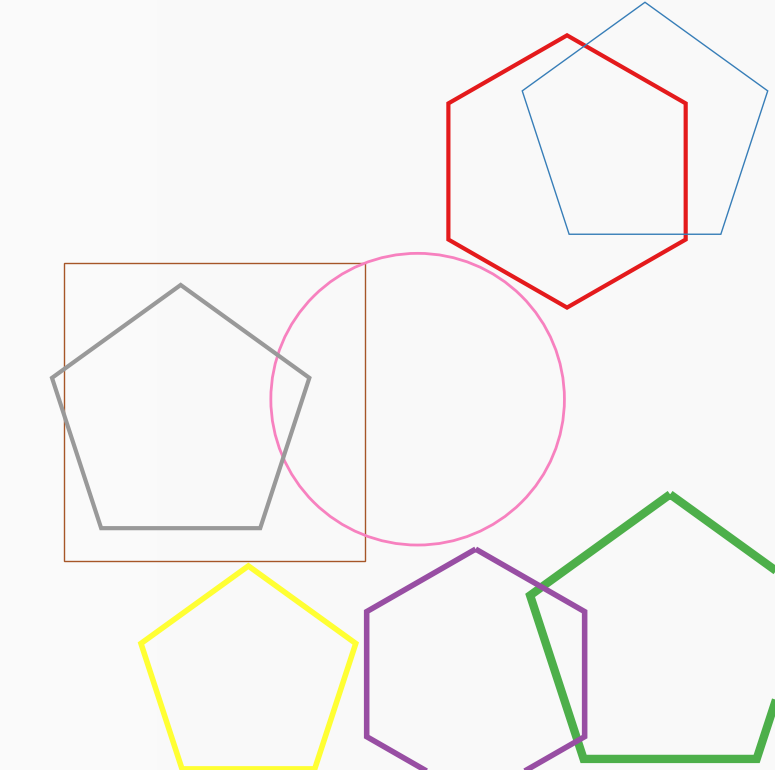[{"shape": "hexagon", "thickness": 1.5, "radius": 0.88, "center": [0.732, 0.777]}, {"shape": "pentagon", "thickness": 0.5, "radius": 0.83, "center": [0.832, 0.831]}, {"shape": "pentagon", "thickness": 3, "radius": 0.95, "center": [0.865, 0.168]}, {"shape": "hexagon", "thickness": 2, "radius": 0.81, "center": [0.614, 0.124]}, {"shape": "pentagon", "thickness": 2, "radius": 0.73, "center": [0.32, 0.119]}, {"shape": "square", "thickness": 0.5, "radius": 0.97, "center": [0.277, 0.465]}, {"shape": "circle", "thickness": 1, "radius": 0.95, "center": [0.539, 0.482]}, {"shape": "pentagon", "thickness": 1.5, "radius": 0.87, "center": [0.233, 0.455]}]